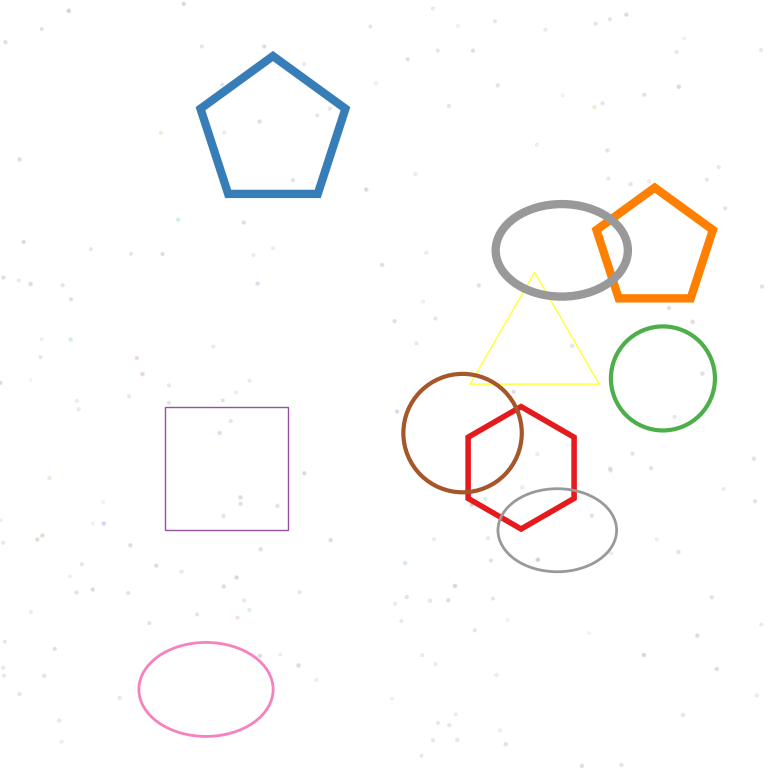[{"shape": "hexagon", "thickness": 2, "radius": 0.4, "center": [0.677, 0.392]}, {"shape": "pentagon", "thickness": 3, "radius": 0.49, "center": [0.354, 0.828]}, {"shape": "circle", "thickness": 1.5, "radius": 0.34, "center": [0.861, 0.509]}, {"shape": "square", "thickness": 0.5, "radius": 0.4, "center": [0.294, 0.391]}, {"shape": "pentagon", "thickness": 3, "radius": 0.4, "center": [0.85, 0.677]}, {"shape": "triangle", "thickness": 0.5, "radius": 0.48, "center": [0.694, 0.55]}, {"shape": "circle", "thickness": 1.5, "radius": 0.38, "center": [0.601, 0.438]}, {"shape": "oval", "thickness": 1, "radius": 0.44, "center": [0.268, 0.105]}, {"shape": "oval", "thickness": 1, "radius": 0.39, "center": [0.724, 0.311]}, {"shape": "oval", "thickness": 3, "radius": 0.43, "center": [0.73, 0.675]}]